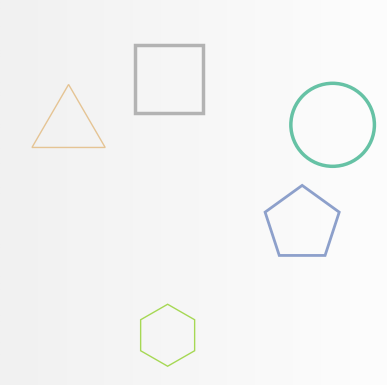[{"shape": "circle", "thickness": 2.5, "radius": 0.54, "center": [0.858, 0.676]}, {"shape": "pentagon", "thickness": 2, "radius": 0.5, "center": [0.78, 0.418]}, {"shape": "hexagon", "thickness": 1, "radius": 0.4, "center": [0.433, 0.129]}, {"shape": "triangle", "thickness": 1, "radius": 0.55, "center": [0.177, 0.672]}, {"shape": "square", "thickness": 2.5, "radius": 0.44, "center": [0.437, 0.795]}]